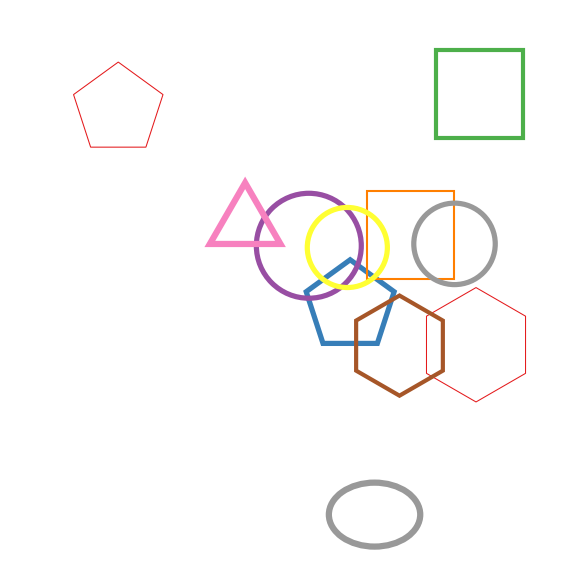[{"shape": "hexagon", "thickness": 0.5, "radius": 0.5, "center": [0.824, 0.402]}, {"shape": "pentagon", "thickness": 0.5, "radius": 0.41, "center": [0.205, 0.81]}, {"shape": "pentagon", "thickness": 2.5, "radius": 0.4, "center": [0.606, 0.469]}, {"shape": "square", "thickness": 2, "radius": 0.38, "center": [0.83, 0.837]}, {"shape": "circle", "thickness": 2.5, "radius": 0.45, "center": [0.535, 0.574]}, {"shape": "square", "thickness": 1, "radius": 0.38, "center": [0.711, 0.592]}, {"shape": "circle", "thickness": 2.5, "radius": 0.35, "center": [0.601, 0.571]}, {"shape": "hexagon", "thickness": 2, "radius": 0.43, "center": [0.692, 0.401]}, {"shape": "triangle", "thickness": 3, "radius": 0.35, "center": [0.424, 0.612]}, {"shape": "oval", "thickness": 3, "radius": 0.4, "center": [0.649, 0.108]}, {"shape": "circle", "thickness": 2.5, "radius": 0.35, "center": [0.787, 0.577]}]